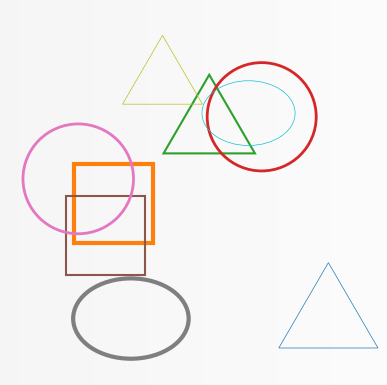[{"shape": "triangle", "thickness": 0.5, "radius": 0.74, "center": [0.847, 0.17]}, {"shape": "square", "thickness": 3, "radius": 0.51, "center": [0.293, 0.471]}, {"shape": "triangle", "thickness": 1.5, "radius": 0.68, "center": [0.54, 0.67]}, {"shape": "circle", "thickness": 2, "radius": 0.7, "center": [0.675, 0.697]}, {"shape": "square", "thickness": 1.5, "radius": 0.51, "center": [0.271, 0.388]}, {"shape": "circle", "thickness": 2, "radius": 0.71, "center": [0.202, 0.535]}, {"shape": "oval", "thickness": 3, "radius": 0.75, "center": [0.338, 0.173]}, {"shape": "triangle", "thickness": 0.5, "radius": 0.6, "center": [0.419, 0.789]}, {"shape": "oval", "thickness": 0.5, "radius": 0.6, "center": [0.641, 0.706]}]